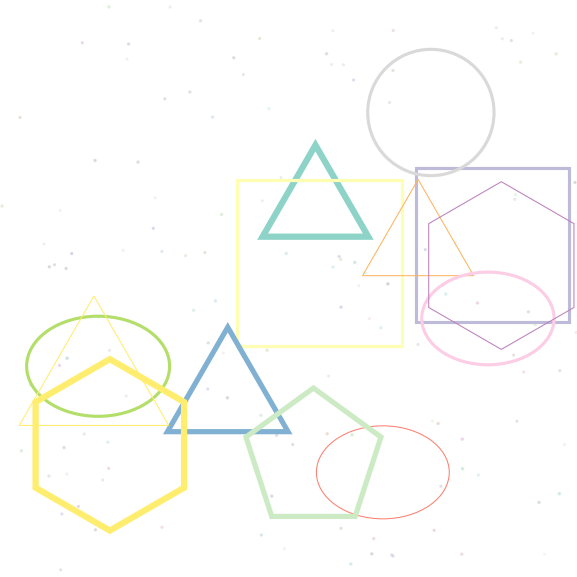[{"shape": "triangle", "thickness": 3, "radius": 0.53, "center": [0.546, 0.642]}, {"shape": "square", "thickness": 1.5, "radius": 0.72, "center": [0.553, 0.544]}, {"shape": "square", "thickness": 1.5, "radius": 0.67, "center": [0.853, 0.575]}, {"shape": "oval", "thickness": 0.5, "radius": 0.58, "center": [0.663, 0.181]}, {"shape": "triangle", "thickness": 2.5, "radius": 0.6, "center": [0.394, 0.312]}, {"shape": "triangle", "thickness": 0.5, "radius": 0.56, "center": [0.724, 0.577]}, {"shape": "oval", "thickness": 1.5, "radius": 0.62, "center": [0.17, 0.365]}, {"shape": "oval", "thickness": 1.5, "radius": 0.57, "center": [0.845, 0.448]}, {"shape": "circle", "thickness": 1.5, "radius": 0.55, "center": [0.746, 0.804]}, {"shape": "hexagon", "thickness": 0.5, "radius": 0.73, "center": [0.868, 0.539]}, {"shape": "pentagon", "thickness": 2.5, "radius": 0.61, "center": [0.543, 0.204]}, {"shape": "hexagon", "thickness": 3, "radius": 0.74, "center": [0.19, 0.229]}, {"shape": "triangle", "thickness": 0.5, "radius": 0.75, "center": [0.163, 0.337]}]